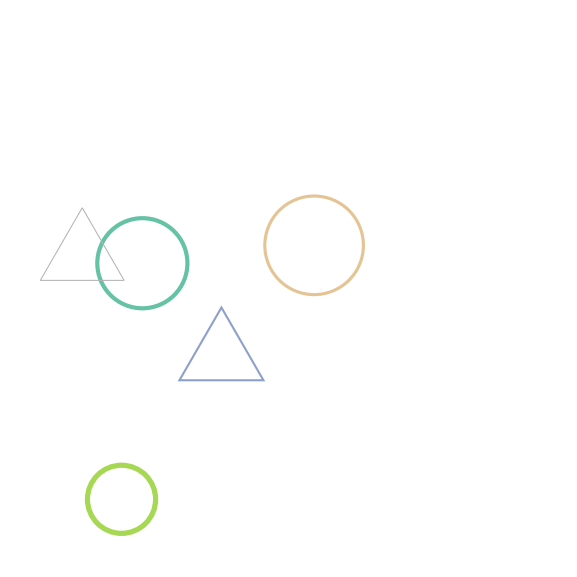[{"shape": "circle", "thickness": 2, "radius": 0.39, "center": [0.247, 0.543]}, {"shape": "triangle", "thickness": 1, "radius": 0.42, "center": [0.383, 0.383]}, {"shape": "circle", "thickness": 2.5, "radius": 0.29, "center": [0.21, 0.135]}, {"shape": "circle", "thickness": 1.5, "radius": 0.43, "center": [0.544, 0.574]}, {"shape": "triangle", "thickness": 0.5, "radius": 0.42, "center": [0.142, 0.556]}]